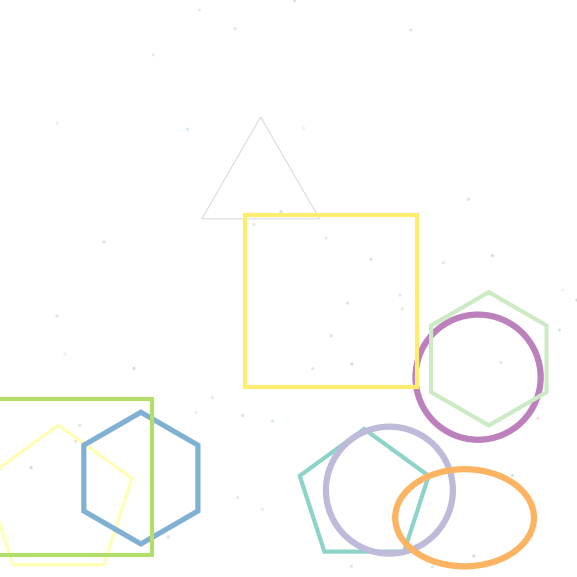[{"shape": "pentagon", "thickness": 2, "radius": 0.59, "center": [0.631, 0.139]}, {"shape": "pentagon", "thickness": 1.5, "radius": 0.67, "center": [0.101, 0.129]}, {"shape": "circle", "thickness": 3, "radius": 0.55, "center": [0.674, 0.15]}, {"shape": "hexagon", "thickness": 2.5, "radius": 0.57, "center": [0.244, 0.171]}, {"shape": "oval", "thickness": 3, "radius": 0.6, "center": [0.804, 0.103]}, {"shape": "square", "thickness": 2, "radius": 0.68, "center": [0.127, 0.173]}, {"shape": "triangle", "thickness": 0.5, "radius": 0.59, "center": [0.451, 0.679]}, {"shape": "circle", "thickness": 3, "radius": 0.54, "center": [0.828, 0.346]}, {"shape": "hexagon", "thickness": 2, "radius": 0.58, "center": [0.846, 0.378]}, {"shape": "square", "thickness": 2, "radius": 0.74, "center": [0.574, 0.478]}]